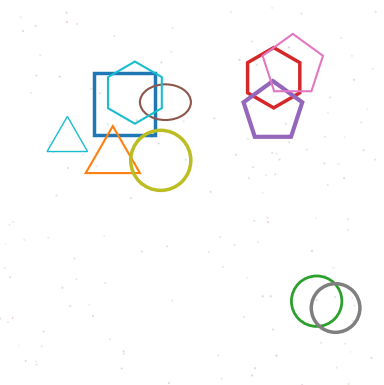[{"shape": "square", "thickness": 2.5, "radius": 0.4, "center": [0.323, 0.73]}, {"shape": "triangle", "thickness": 1.5, "radius": 0.41, "center": [0.293, 0.591]}, {"shape": "circle", "thickness": 2, "radius": 0.33, "center": [0.822, 0.218]}, {"shape": "hexagon", "thickness": 2.5, "radius": 0.39, "center": [0.711, 0.798]}, {"shape": "pentagon", "thickness": 3, "radius": 0.4, "center": [0.709, 0.71]}, {"shape": "oval", "thickness": 1.5, "radius": 0.33, "center": [0.43, 0.735]}, {"shape": "pentagon", "thickness": 1.5, "radius": 0.41, "center": [0.761, 0.83]}, {"shape": "circle", "thickness": 2.5, "radius": 0.32, "center": [0.872, 0.2]}, {"shape": "circle", "thickness": 2.5, "radius": 0.39, "center": [0.418, 0.583]}, {"shape": "hexagon", "thickness": 1.5, "radius": 0.4, "center": [0.35, 0.759]}, {"shape": "triangle", "thickness": 1, "radius": 0.3, "center": [0.175, 0.637]}]